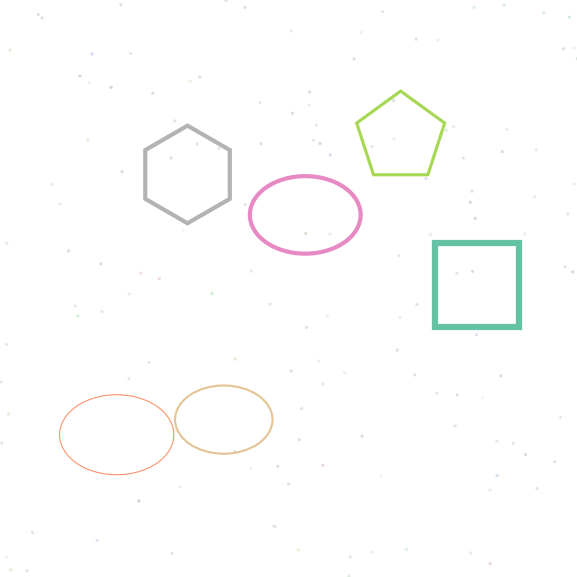[{"shape": "square", "thickness": 3, "radius": 0.36, "center": [0.826, 0.505]}, {"shape": "oval", "thickness": 0.5, "radius": 0.49, "center": [0.202, 0.246]}, {"shape": "oval", "thickness": 2, "radius": 0.48, "center": [0.529, 0.627]}, {"shape": "pentagon", "thickness": 1.5, "radius": 0.4, "center": [0.694, 0.761]}, {"shape": "oval", "thickness": 1, "radius": 0.42, "center": [0.388, 0.273]}, {"shape": "hexagon", "thickness": 2, "radius": 0.42, "center": [0.325, 0.697]}]